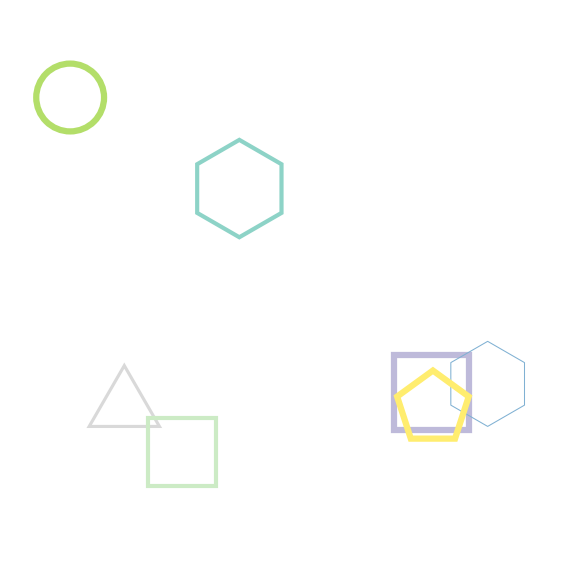[{"shape": "hexagon", "thickness": 2, "radius": 0.42, "center": [0.414, 0.673]}, {"shape": "square", "thickness": 3, "radius": 0.32, "center": [0.747, 0.319]}, {"shape": "hexagon", "thickness": 0.5, "radius": 0.37, "center": [0.844, 0.334]}, {"shape": "circle", "thickness": 3, "radius": 0.29, "center": [0.121, 0.83]}, {"shape": "triangle", "thickness": 1.5, "radius": 0.35, "center": [0.215, 0.296]}, {"shape": "square", "thickness": 2, "radius": 0.29, "center": [0.316, 0.217]}, {"shape": "pentagon", "thickness": 3, "radius": 0.33, "center": [0.75, 0.292]}]